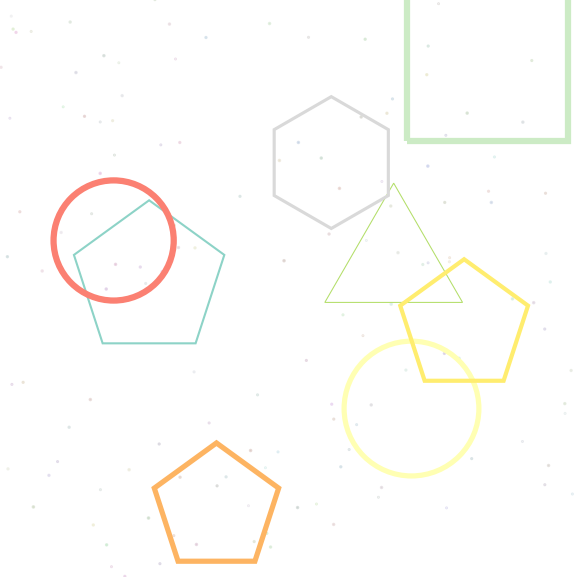[{"shape": "pentagon", "thickness": 1, "radius": 0.68, "center": [0.258, 0.515]}, {"shape": "circle", "thickness": 2.5, "radius": 0.58, "center": [0.713, 0.292]}, {"shape": "circle", "thickness": 3, "radius": 0.52, "center": [0.197, 0.583]}, {"shape": "pentagon", "thickness": 2.5, "radius": 0.57, "center": [0.375, 0.119]}, {"shape": "triangle", "thickness": 0.5, "radius": 0.69, "center": [0.682, 0.544]}, {"shape": "hexagon", "thickness": 1.5, "radius": 0.57, "center": [0.574, 0.718]}, {"shape": "square", "thickness": 3, "radius": 0.7, "center": [0.844, 0.894]}, {"shape": "pentagon", "thickness": 2, "radius": 0.58, "center": [0.804, 0.434]}]